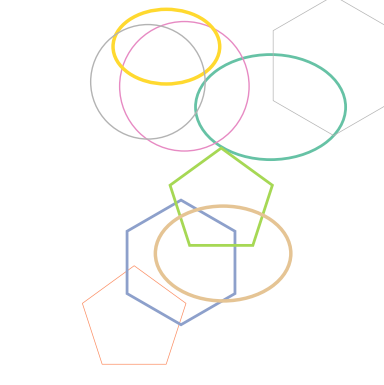[{"shape": "oval", "thickness": 2, "radius": 0.97, "center": [0.703, 0.722]}, {"shape": "pentagon", "thickness": 0.5, "radius": 0.71, "center": [0.349, 0.168]}, {"shape": "hexagon", "thickness": 2, "radius": 0.81, "center": [0.47, 0.318]}, {"shape": "circle", "thickness": 1, "radius": 0.84, "center": [0.479, 0.776]}, {"shape": "pentagon", "thickness": 2, "radius": 0.7, "center": [0.575, 0.476]}, {"shape": "oval", "thickness": 2.5, "radius": 0.69, "center": [0.432, 0.879]}, {"shape": "oval", "thickness": 2.5, "radius": 0.88, "center": [0.579, 0.342]}, {"shape": "hexagon", "thickness": 0.5, "radius": 0.91, "center": [0.867, 0.83]}, {"shape": "circle", "thickness": 1, "radius": 0.74, "center": [0.384, 0.788]}]